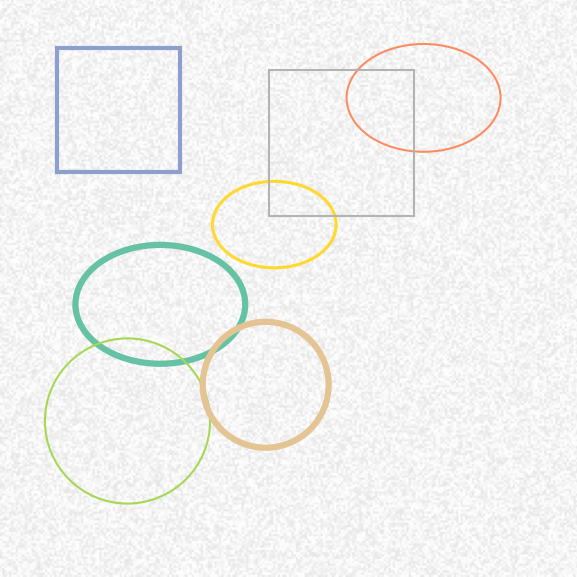[{"shape": "oval", "thickness": 3, "radius": 0.74, "center": [0.278, 0.472]}, {"shape": "oval", "thickness": 1, "radius": 0.67, "center": [0.733, 0.83]}, {"shape": "square", "thickness": 2, "radius": 0.53, "center": [0.205, 0.809]}, {"shape": "circle", "thickness": 1, "radius": 0.72, "center": [0.221, 0.27]}, {"shape": "oval", "thickness": 1.5, "radius": 0.54, "center": [0.475, 0.61]}, {"shape": "circle", "thickness": 3, "radius": 0.54, "center": [0.46, 0.333]}, {"shape": "square", "thickness": 1, "radius": 0.63, "center": [0.591, 0.752]}]